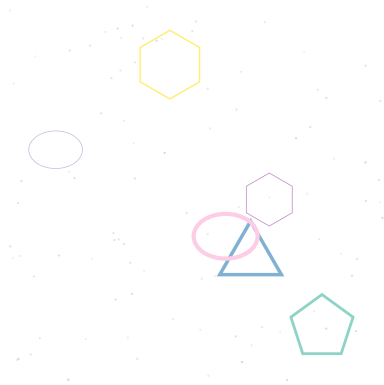[{"shape": "pentagon", "thickness": 2, "radius": 0.42, "center": [0.836, 0.15]}, {"shape": "oval", "thickness": 0.5, "radius": 0.35, "center": [0.144, 0.611]}, {"shape": "triangle", "thickness": 2.5, "radius": 0.46, "center": [0.651, 0.333]}, {"shape": "oval", "thickness": 3, "radius": 0.42, "center": [0.586, 0.386]}, {"shape": "hexagon", "thickness": 0.5, "radius": 0.34, "center": [0.699, 0.482]}, {"shape": "hexagon", "thickness": 1, "radius": 0.45, "center": [0.441, 0.832]}]